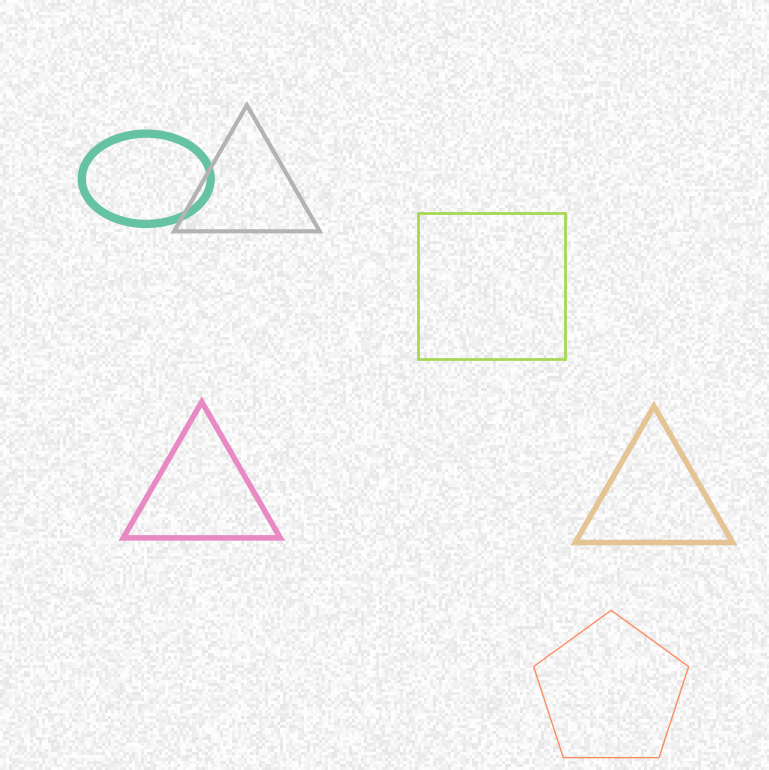[{"shape": "oval", "thickness": 3, "radius": 0.42, "center": [0.19, 0.768]}, {"shape": "pentagon", "thickness": 0.5, "radius": 0.53, "center": [0.794, 0.102]}, {"shape": "triangle", "thickness": 2, "radius": 0.59, "center": [0.262, 0.36]}, {"shape": "square", "thickness": 1, "radius": 0.48, "center": [0.638, 0.629]}, {"shape": "triangle", "thickness": 2, "radius": 0.59, "center": [0.849, 0.354]}, {"shape": "triangle", "thickness": 1.5, "radius": 0.55, "center": [0.321, 0.754]}]